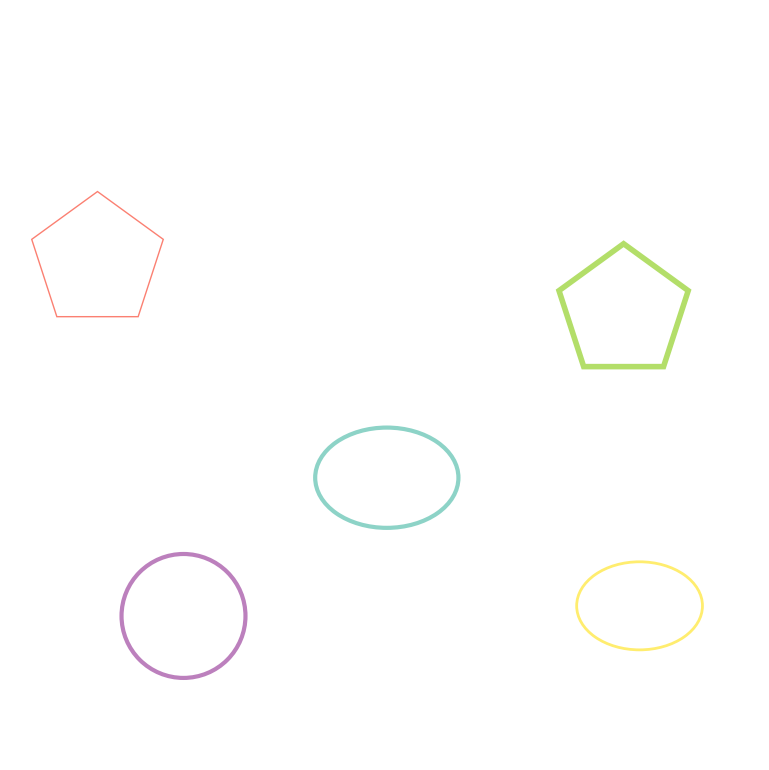[{"shape": "oval", "thickness": 1.5, "radius": 0.47, "center": [0.502, 0.38]}, {"shape": "pentagon", "thickness": 0.5, "radius": 0.45, "center": [0.127, 0.661]}, {"shape": "pentagon", "thickness": 2, "radius": 0.44, "center": [0.81, 0.595]}, {"shape": "circle", "thickness": 1.5, "radius": 0.4, "center": [0.238, 0.2]}, {"shape": "oval", "thickness": 1, "radius": 0.41, "center": [0.831, 0.213]}]